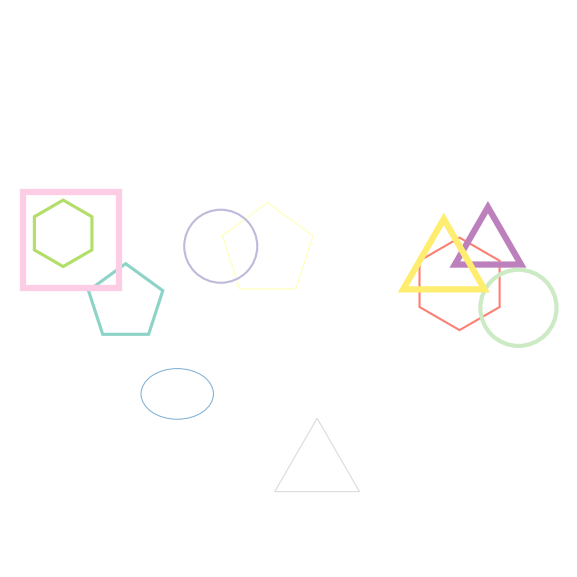[{"shape": "pentagon", "thickness": 1.5, "radius": 0.34, "center": [0.218, 0.475]}, {"shape": "pentagon", "thickness": 0.5, "radius": 0.41, "center": [0.464, 0.565]}, {"shape": "circle", "thickness": 1, "radius": 0.32, "center": [0.382, 0.573]}, {"shape": "hexagon", "thickness": 1, "radius": 0.4, "center": [0.796, 0.508]}, {"shape": "oval", "thickness": 0.5, "radius": 0.31, "center": [0.307, 0.317]}, {"shape": "hexagon", "thickness": 1.5, "radius": 0.29, "center": [0.109, 0.595]}, {"shape": "square", "thickness": 3, "radius": 0.42, "center": [0.123, 0.584]}, {"shape": "triangle", "thickness": 0.5, "radius": 0.42, "center": [0.549, 0.19]}, {"shape": "triangle", "thickness": 3, "radius": 0.33, "center": [0.845, 0.574]}, {"shape": "circle", "thickness": 2, "radius": 0.33, "center": [0.898, 0.466]}, {"shape": "triangle", "thickness": 3, "radius": 0.41, "center": [0.769, 0.539]}]